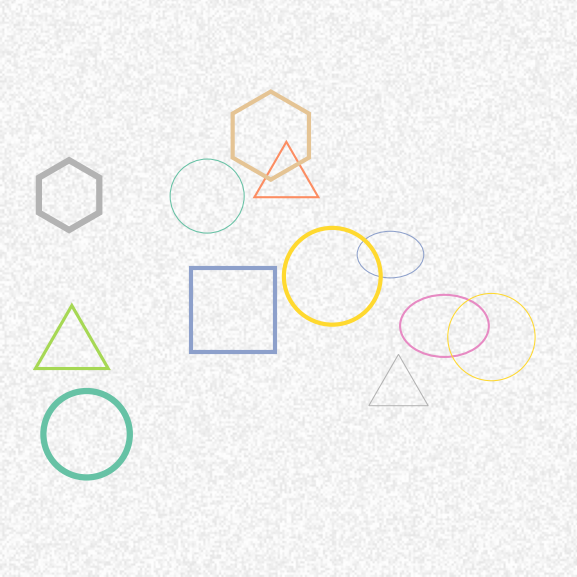[{"shape": "circle", "thickness": 3, "radius": 0.37, "center": [0.15, 0.247]}, {"shape": "circle", "thickness": 0.5, "radius": 0.32, "center": [0.359, 0.66]}, {"shape": "triangle", "thickness": 1, "radius": 0.32, "center": [0.496, 0.69]}, {"shape": "oval", "thickness": 0.5, "radius": 0.29, "center": [0.676, 0.558]}, {"shape": "square", "thickness": 2, "radius": 0.36, "center": [0.404, 0.463]}, {"shape": "oval", "thickness": 1, "radius": 0.38, "center": [0.77, 0.435]}, {"shape": "triangle", "thickness": 1.5, "radius": 0.36, "center": [0.124, 0.397]}, {"shape": "circle", "thickness": 0.5, "radius": 0.38, "center": [0.851, 0.415]}, {"shape": "circle", "thickness": 2, "radius": 0.42, "center": [0.575, 0.521]}, {"shape": "hexagon", "thickness": 2, "radius": 0.38, "center": [0.469, 0.764]}, {"shape": "hexagon", "thickness": 3, "radius": 0.3, "center": [0.12, 0.661]}, {"shape": "triangle", "thickness": 0.5, "radius": 0.3, "center": [0.69, 0.326]}]